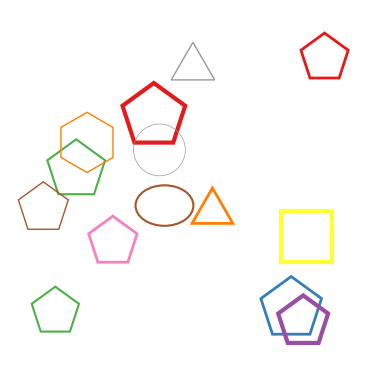[{"shape": "pentagon", "thickness": 3, "radius": 0.43, "center": [0.4, 0.699]}, {"shape": "pentagon", "thickness": 2, "radius": 0.32, "center": [0.843, 0.85]}, {"shape": "pentagon", "thickness": 2, "radius": 0.41, "center": [0.756, 0.199]}, {"shape": "pentagon", "thickness": 1.5, "radius": 0.32, "center": [0.144, 0.191]}, {"shape": "pentagon", "thickness": 1.5, "radius": 0.39, "center": [0.198, 0.559]}, {"shape": "pentagon", "thickness": 3, "radius": 0.34, "center": [0.787, 0.165]}, {"shape": "hexagon", "thickness": 1, "radius": 0.39, "center": [0.226, 0.63]}, {"shape": "triangle", "thickness": 2, "radius": 0.31, "center": [0.552, 0.45]}, {"shape": "square", "thickness": 3, "radius": 0.34, "center": [0.796, 0.386]}, {"shape": "oval", "thickness": 1.5, "radius": 0.38, "center": [0.427, 0.466]}, {"shape": "pentagon", "thickness": 1, "radius": 0.34, "center": [0.113, 0.46]}, {"shape": "pentagon", "thickness": 2, "radius": 0.33, "center": [0.293, 0.372]}, {"shape": "circle", "thickness": 0.5, "radius": 0.34, "center": [0.414, 0.611]}, {"shape": "triangle", "thickness": 1, "radius": 0.33, "center": [0.501, 0.825]}]